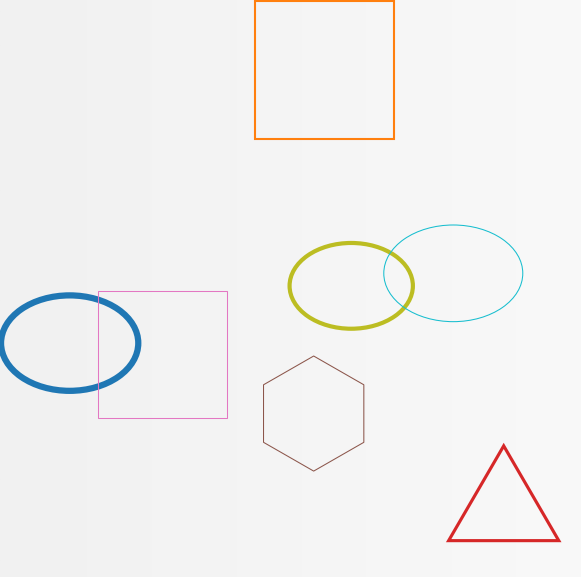[{"shape": "oval", "thickness": 3, "radius": 0.59, "center": [0.12, 0.405]}, {"shape": "square", "thickness": 1, "radius": 0.6, "center": [0.559, 0.878]}, {"shape": "triangle", "thickness": 1.5, "radius": 0.55, "center": [0.867, 0.118]}, {"shape": "hexagon", "thickness": 0.5, "radius": 0.5, "center": [0.54, 0.283]}, {"shape": "square", "thickness": 0.5, "radius": 0.55, "center": [0.28, 0.386]}, {"shape": "oval", "thickness": 2, "radius": 0.53, "center": [0.604, 0.504]}, {"shape": "oval", "thickness": 0.5, "radius": 0.6, "center": [0.78, 0.526]}]